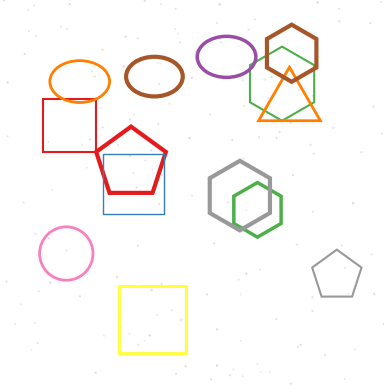[{"shape": "square", "thickness": 1.5, "radius": 0.34, "center": [0.181, 0.673]}, {"shape": "pentagon", "thickness": 3, "radius": 0.48, "center": [0.34, 0.576]}, {"shape": "square", "thickness": 1, "radius": 0.39, "center": [0.347, 0.522]}, {"shape": "hexagon", "thickness": 2.5, "radius": 0.35, "center": [0.669, 0.455]}, {"shape": "hexagon", "thickness": 1.5, "radius": 0.48, "center": [0.733, 0.783]}, {"shape": "oval", "thickness": 2.5, "radius": 0.38, "center": [0.588, 0.852]}, {"shape": "oval", "thickness": 2, "radius": 0.39, "center": [0.207, 0.788]}, {"shape": "triangle", "thickness": 2, "radius": 0.46, "center": [0.752, 0.733]}, {"shape": "square", "thickness": 2, "radius": 0.44, "center": [0.397, 0.17]}, {"shape": "oval", "thickness": 3, "radius": 0.37, "center": [0.401, 0.801]}, {"shape": "hexagon", "thickness": 3, "radius": 0.37, "center": [0.758, 0.862]}, {"shape": "circle", "thickness": 2, "radius": 0.35, "center": [0.172, 0.341]}, {"shape": "hexagon", "thickness": 3, "radius": 0.45, "center": [0.623, 0.492]}, {"shape": "pentagon", "thickness": 1.5, "radius": 0.34, "center": [0.875, 0.284]}]